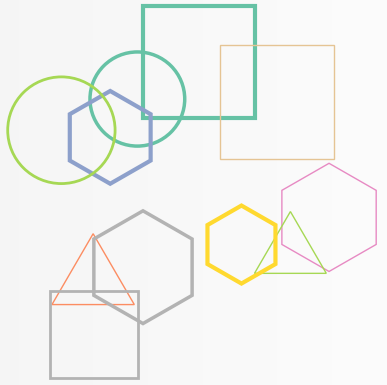[{"shape": "square", "thickness": 3, "radius": 0.72, "center": [0.513, 0.839]}, {"shape": "circle", "thickness": 2.5, "radius": 0.61, "center": [0.354, 0.743]}, {"shape": "triangle", "thickness": 1, "radius": 0.61, "center": [0.24, 0.27]}, {"shape": "hexagon", "thickness": 3, "radius": 0.6, "center": [0.284, 0.643]}, {"shape": "hexagon", "thickness": 1, "radius": 0.7, "center": [0.849, 0.435]}, {"shape": "triangle", "thickness": 1, "radius": 0.53, "center": [0.749, 0.344]}, {"shape": "circle", "thickness": 2, "radius": 0.69, "center": [0.158, 0.662]}, {"shape": "hexagon", "thickness": 3, "radius": 0.51, "center": [0.623, 0.365]}, {"shape": "square", "thickness": 1, "radius": 0.74, "center": [0.715, 0.735]}, {"shape": "square", "thickness": 2, "radius": 0.57, "center": [0.243, 0.131]}, {"shape": "hexagon", "thickness": 2.5, "radius": 0.73, "center": [0.369, 0.306]}]